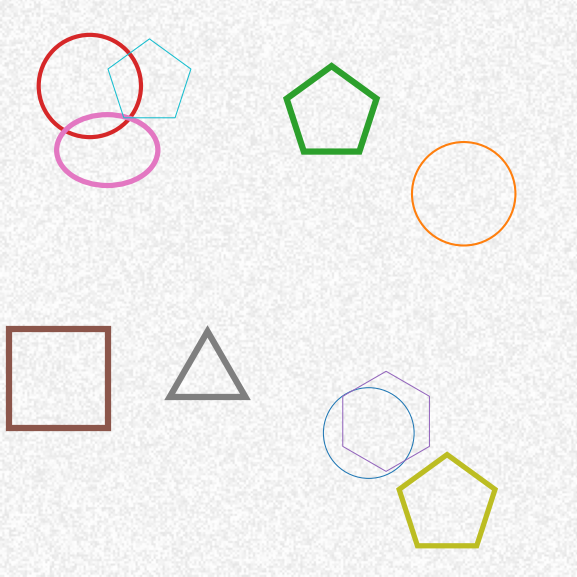[{"shape": "circle", "thickness": 0.5, "radius": 0.39, "center": [0.639, 0.249]}, {"shape": "circle", "thickness": 1, "radius": 0.45, "center": [0.803, 0.664]}, {"shape": "pentagon", "thickness": 3, "radius": 0.41, "center": [0.574, 0.803]}, {"shape": "circle", "thickness": 2, "radius": 0.44, "center": [0.156, 0.85]}, {"shape": "hexagon", "thickness": 0.5, "radius": 0.43, "center": [0.669, 0.27]}, {"shape": "square", "thickness": 3, "radius": 0.43, "center": [0.102, 0.344]}, {"shape": "oval", "thickness": 2.5, "radius": 0.44, "center": [0.186, 0.739]}, {"shape": "triangle", "thickness": 3, "radius": 0.38, "center": [0.359, 0.35]}, {"shape": "pentagon", "thickness": 2.5, "radius": 0.44, "center": [0.774, 0.125]}, {"shape": "pentagon", "thickness": 0.5, "radius": 0.38, "center": [0.259, 0.856]}]